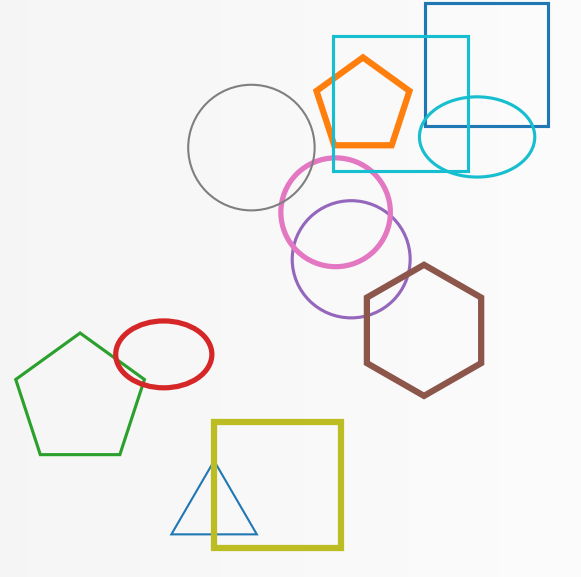[{"shape": "square", "thickness": 1.5, "radius": 0.53, "center": [0.837, 0.887]}, {"shape": "triangle", "thickness": 1, "radius": 0.42, "center": [0.368, 0.116]}, {"shape": "pentagon", "thickness": 3, "radius": 0.42, "center": [0.624, 0.816]}, {"shape": "pentagon", "thickness": 1.5, "radius": 0.58, "center": [0.138, 0.306]}, {"shape": "oval", "thickness": 2.5, "radius": 0.41, "center": [0.282, 0.385]}, {"shape": "circle", "thickness": 1.5, "radius": 0.51, "center": [0.604, 0.55]}, {"shape": "hexagon", "thickness": 3, "radius": 0.57, "center": [0.73, 0.427]}, {"shape": "circle", "thickness": 2.5, "radius": 0.47, "center": [0.577, 0.632]}, {"shape": "circle", "thickness": 1, "radius": 0.54, "center": [0.433, 0.744]}, {"shape": "square", "thickness": 3, "radius": 0.55, "center": [0.478, 0.159]}, {"shape": "square", "thickness": 1.5, "radius": 0.58, "center": [0.688, 0.82]}, {"shape": "oval", "thickness": 1.5, "radius": 0.5, "center": [0.821, 0.762]}]